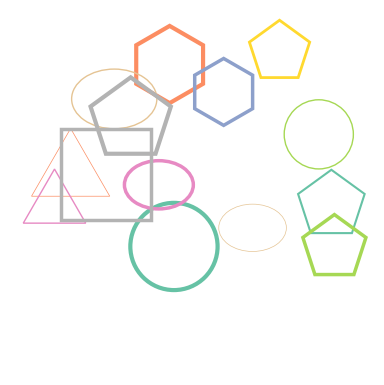[{"shape": "pentagon", "thickness": 1.5, "radius": 0.45, "center": [0.861, 0.468]}, {"shape": "circle", "thickness": 3, "radius": 0.57, "center": [0.452, 0.36]}, {"shape": "triangle", "thickness": 0.5, "radius": 0.59, "center": [0.183, 0.549]}, {"shape": "hexagon", "thickness": 3, "radius": 0.5, "center": [0.441, 0.832]}, {"shape": "hexagon", "thickness": 2.5, "radius": 0.43, "center": [0.581, 0.761]}, {"shape": "oval", "thickness": 2.5, "radius": 0.45, "center": [0.413, 0.52]}, {"shape": "triangle", "thickness": 1, "radius": 0.47, "center": [0.142, 0.467]}, {"shape": "pentagon", "thickness": 2.5, "radius": 0.43, "center": [0.869, 0.357]}, {"shape": "circle", "thickness": 1, "radius": 0.45, "center": [0.828, 0.651]}, {"shape": "pentagon", "thickness": 2, "radius": 0.41, "center": [0.726, 0.865]}, {"shape": "oval", "thickness": 1, "radius": 0.55, "center": [0.297, 0.743]}, {"shape": "oval", "thickness": 0.5, "radius": 0.44, "center": [0.656, 0.408]}, {"shape": "pentagon", "thickness": 3, "radius": 0.55, "center": [0.339, 0.689]}, {"shape": "square", "thickness": 2.5, "radius": 0.59, "center": [0.275, 0.547]}]